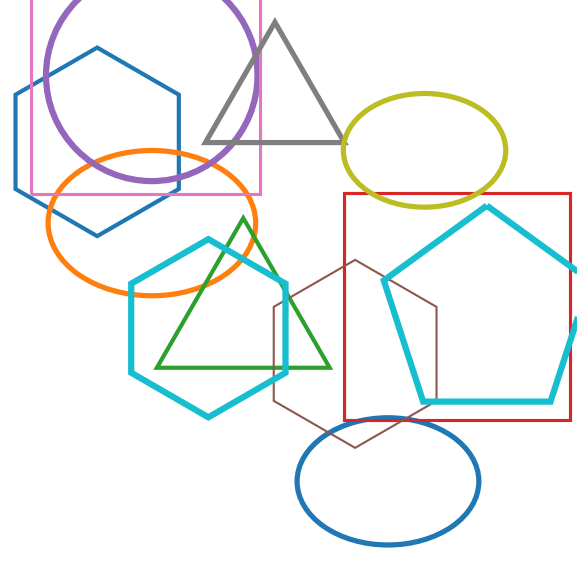[{"shape": "oval", "thickness": 2.5, "radius": 0.79, "center": [0.672, 0.166]}, {"shape": "hexagon", "thickness": 2, "radius": 0.82, "center": [0.168, 0.753]}, {"shape": "oval", "thickness": 2.5, "radius": 0.9, "center": [0.263, 0.613]}, {"shape": "triangle", "thickness": 2, "radius": 0.86, "center": [0.421, 0.449]}, {"shape": "square", "thickness": 1.5, "radius": 0.98, "center": [0.791, 0.468]}, {"shape": "circle", "thickness": 3, "radius": 0.92, "center": [0.263, 0.869]}, {"shape": "hexagon", "thickness": 1, "radius": 0.81, "center": [0.615, 0.386]}, {"shape": "square", "thickness": 1.5, "radius": 0.99, "center": [0.252, 0.862]}, {"shape": "triangle", "thickness": 2.5, "radius": 0.69, "center": [0.476, 0.822]}, {"shape": "oval", "thickness": 2.5, "radius": 0.7, "center": [0.735, 0.739]}, {"shape": "pentagon", "thickness": 3, "radius": 0.94, "center": [0.843, 0.455]}, {"shape": "hexagon", "thickness": 3, "radius": 0.77, "center": [0.361, 0.431]}]